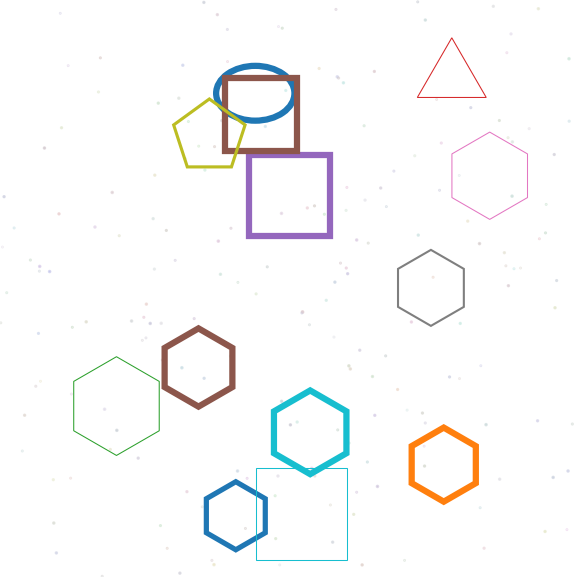[{"shape": "oval", "thickness": 3, "radius": 0.34, "center": [0.442, 0.838]}, {"shape": "hexagon", "thickness": 2.5, "radius": 0.29, "center": [0.408, 0.106]}, {"shape": "hexagon", "thickness": 3, "radius": 0.32, "center": [0.768, 0.195]}, {"shape": "hexagon", "thickness": 0.5, "radius": 0.43, "center": [0.202, 0.296]}, {"shape": "triangle", "thickness": 0.5, "radius": 0.34, "center": [0.782, 0.865]}, {"shape": "square", "thickness": 3, "radius": 0.35, "center": [0.501, 0.661]}, {"shape": "square", "thickness": 3, "radius": 0.31, "center": [0.452, 0.801]}, {"shape": "hexagon", "thickness": 3, "radius": 0.34, "center": [0.344, 0.363]}, {"shape": "hexagon", "thickness": 0.5, "radius": 0.38, "center": [0.848, 0.695]}, {"shape": "hexagon", "thickness": 1, "radius": 0.33, "center": [0.746, 0.501]}, {"shape": "pentagon", "thickness": 1.5, "radius": 0.33, "center": [0.363, 0.763]}, {"shape": "square", "thickness": 0.5, "radius": 0.4, "center": [0.522, 0.109]}, {"shape": "hexagon", "thickness": 3, "radius": 0.36, "center": [0.537, 0.251]}]